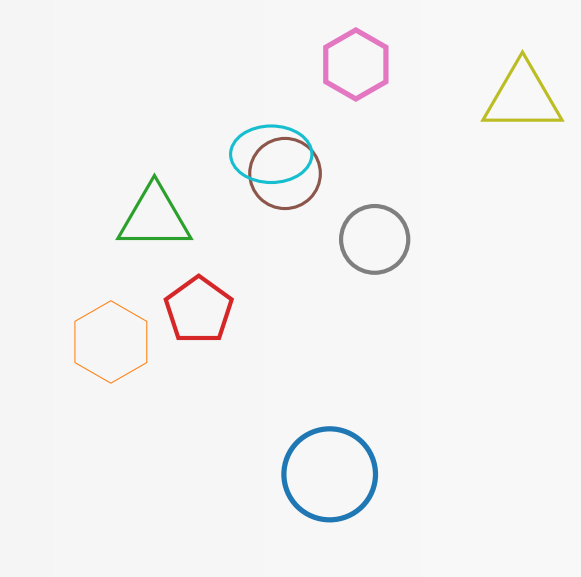[{"shape": "circle", "thickness": 2.5, "radius": 0.39, "center": [0.567, 0.178]}, {"shape": "hexagon", "thickness": 0.5, "radius": 0.36, "center": [0.191, 0.407]}, {"shape": "triangle", "thickness": 1.5, "radius": 0.36, "center": [0.266, 0.623]}, {"shape": "pentagon", "thickness": 2, "radius": 0.3, "center": [0.342, 0.462]}, {"shape": "circle", "thickness": 1.5, "radius": 0.3, "center": [0.49, 0.699]}, {"shape": "hexagon", "thickness": 2.5, "radius": 0.3, "center": [0.612, 0.887]}, {"shape": "circle", "thickness": 2, "radius": 0.29, "center": [0.645, 0.585]}, {"shape": "triangle", "thickness": 1.5, "radius": 0.39, "center": [0.899, 0.83]}, {"shape": "oval", "thickness": 1.5, "radius": 0.35, "center": [0.467, 0.732]}]